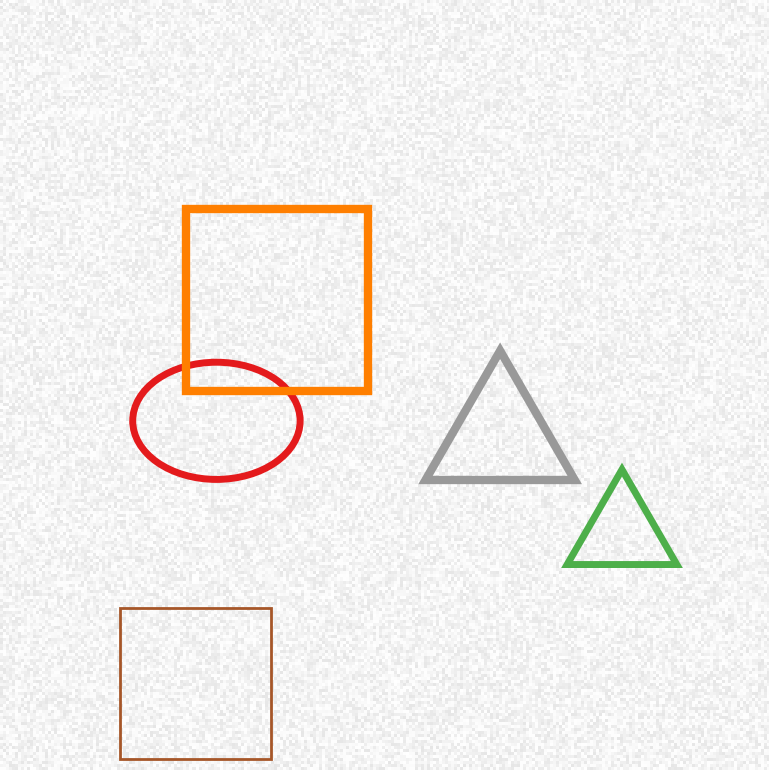[{"shape": "oval", "thickness": 2.5, "radius": 0.54, "center": [0.281, 0.453]}, {"shape": "triangle", "thickness": 2.5, "radius": 0.41, "center": [0.808, 0.308]}, {"shape": "square", "thickness": 3, "radius": 0.59, "center": [0.36, 0.611]}, {"shape": "square", "thickness": 1, "radius": 0.49, "center": [0.254, 0.113]}, {"shape": "triangle", "thickness": 3, "radius": 0.56, "center": [0.65, 0.433]}]